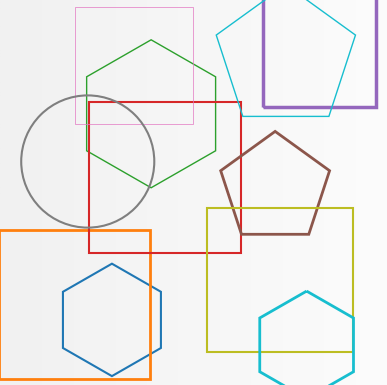[{"shape": "hexagon", "thickness": 1.5, "radius": 0.73, "center": [0.289, 0.169]}, {"shape": "square", "thickness": 2, "radius": 0.97, "center": [0.192, 0.209]}, {"shape": "hexagon", "thickness": 1, "radius": 0.96, "center": [0.39, 0.704]}, {"shape": "square", "thickness": 1.5, "radius": 0.98, "center": [0.426, 0.539]}, {"shape": "square", "thickness": 2.5, "radius": 0.73, "center": [0.825, 0.868]}, {"shape": "pentagon", "thickness": 2, "radius": 0.74, "center": [0.71, 0.511]}, {"shape": "square", "thickness": 0.5, "radius": 0.76, "center": [0.346, 0.83]}, {"shape": "circle", "thickness": 1.5, "radius": 0.86, "center": [0.226, 0.58]}, {"shape": "square", "thickness": 1.5, "radius": 0.94, "center": [0.723, 0.273]}, {"shape": "hexagon", "thickness": 2, "radius": 0.7, "center": [0.791, 0.104]}, {"shape": "pentagon", "thickness": 1, "radius": 0.94, "center": [0.738, 0.851]}]